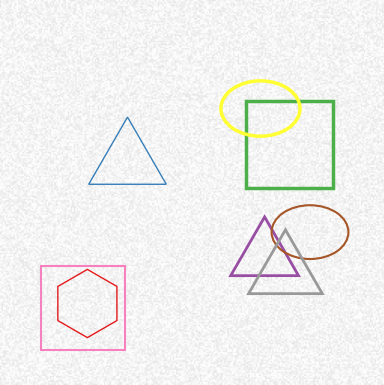[{"shape": "hexagon", "thickness": 1, "radius": 0.44, "center": [0.227, 0.212]}, {"shape": "triangle", "thickness": 1, "radius": 0.58, "center": [0.331, 0.58]}, {"shape": "square", "thickness": 2.5, "radius": 0.57, "center": [0.751, 0.625]}, {"shape": "triangle", "thickness": 2, "radius": 0.51, "center": [0.687, 0.335]}, {"shape": "oval", "thickness": 2.5, "radius": 0.51, "center": [0.677, 0.718]}, {"shape": "oval", "thickness": 1.5, "radius": 0.5, "center": [0.805, 0.397]}, {"shape": "square", "thickness": 1.5, "radius": 0.55, "center": [0.215, 0.2]}, {"shape": "triangle", "thickness": 2, "radius": 0.55, "center": [0.741, 0.293]}]